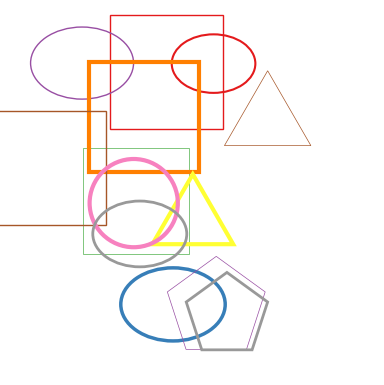[{"shape": "oval", "thickness": 1.5, "radius": 0.54, "center": [0.555, 0.835]}, {"shape": "square", "thickness": 1, "radius": 0.74, "center": [0.432, 0.813]}, {"shape": "oval", "thickness": 2.5, "radius": 0.68, "center": [0.449, 0.209]}, {"shape": "square", "thickness": 0.5, "radius": 0.69, "center": [0.352, 0.477]}, {"shape": "oval", "thickness": 1, "radius": 0.67, "center": [0.213, 0.836]}, {"shape": "pentagon", "thickness": 0.5, "radius": 0.67, "center": [0.562, 0.201]}, {"shape": "square", "thickness": 3, "radius": 0.72, "center": [0.373, 0.697]}, {"shape": "triangle", "thickness": 3, "radius": 0.61, "center": [0.501, 0.426]}, {"shape": "square", "thickness": 1, "radius": 0.74, "center": [0.128, 0.564]}, {"shape": "triangle", "thickness": 0.5, "radius": 0.65, "center": [0.695, 0.687]}, {"shape": "circle", "thickness": 3, "radius": 0.57, "center": [0.347, 0.472]}, {"shape": "oval", "thickness": 2, "radius": 0.61, "center": [0.363, 0.392]}, {"shape": "pentagon", "thickness": 2, "radius": 0.56, "center": [0.589, 0.181]}]